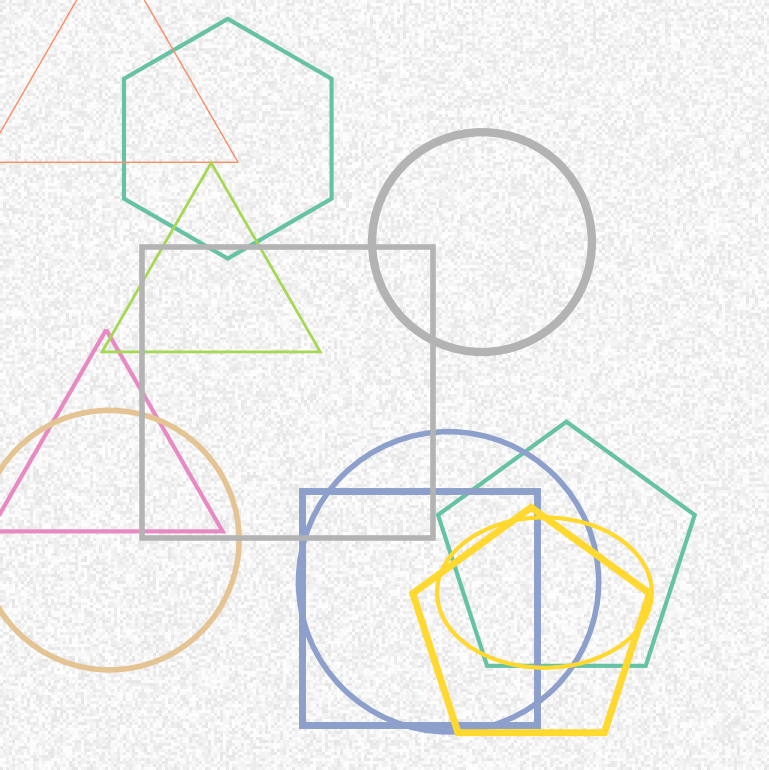[{"shape": "hexagon", "thickness": 1.5, "radius": 0.78, "center": [0.296, 0.82]}, {"shape": "pentagon", "thickness": 1.5, "radius": 0.88, "center": [0.736, 0.277]}, {"shape": "triangle", "thickness": 0.5, "radius": 0.96, "center": [0.144, 0.885]}, {"shape": "circle", "thickness": 2, "radius": 0.97, "center": [0.583, 0.244]}, {"shape": "square", "thickness": 2.5, "radius": 0.76, "center": [0.544, 0.21]}, {"shape": "triangle", "thickness": 1.5, "radius": 0.87, "center": [0.138, 0.397]}, {"shape": "triangle", "thickness": 1, "radius": 0.82, "center": [0.274, 0.625]}, {"shape": "oval", "thickness": 1.5, "radius": 0.7, "center": [0.707, 0.23]}, {"shape": "pentagon", "thickness": 2.5, "radius": 0.81, "center": [0.69, 0.179]}, {"shape": "circle", "thickness": 2, "radius": 0.84, "center": [0.142, 0.299]}, {"shape": "circle", "thickness": 3, "radius": 0.71, "center": [0.626, 0.686]}, {"shape": "square", "thickness": 2, "radius": 0.95, "center": [0.373, 0.49]}]